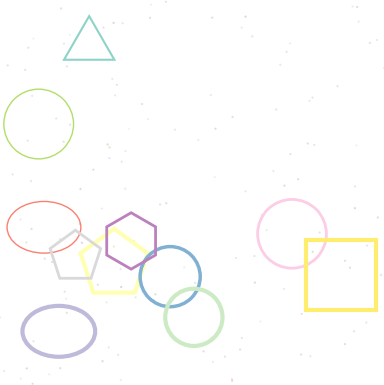[{"shape": "triangle", "thickness": 1.5, "radius": 0.38, "center": [0.232, 0.883]}, {"shape": "pentagon", "thickness": 3, "radius": 0.46, "center": [0.296, 0.314]}, {"shape": "oval", "thickness": 3, "radius": 0.47, "center": [0.153, 0.139]}, {"shape": "oval", "thickness": 1, "radius": 0.48, "center": [0.114, 0.41]}, {"shape": "circle", "thickness": 2.5, "radius": 0.39, "center": [0.442, 0.281]}, {"shape": "circle", "thickness": 1, "radius": 0.45, "center": [0.1, 0.678]}, {"shape": "circle", "thickness": 2, "radius": 0.45, "center": [0.758, 0.393]}, {"shape": "pentagon", "thickness": 2, "radius": 0.35, "center": [0.196, 0.333]}, {"shape": "hexagon", "thickness": 2, "radius": 0.37, "center": [0.341, 0.374]}, {"shape": "circle", "thickness": 3, "radius": 0.37, "center": [0.504, 0.176]}, {"shape": "square", "thickness": 3, "radius": 0.46, "center": [0.885, 0.285]}]